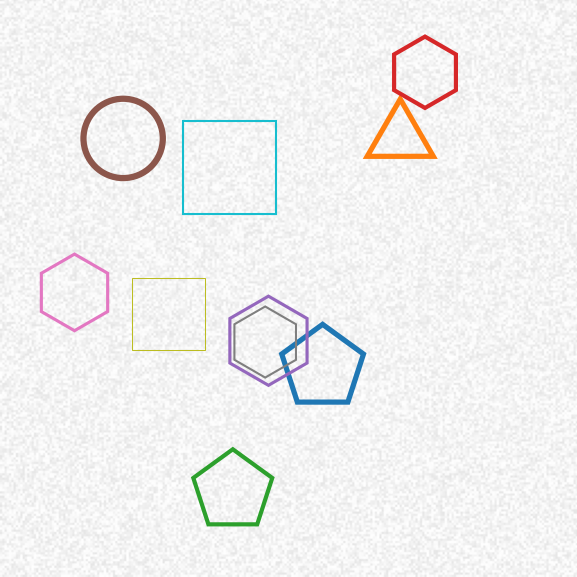[{"shape": "pentagon", "thickness": 2.5, "radius": 0.37, "center": [0.559, 0.363]}, {"shape": "triangle", "thickness": 2.5, "radius": 0.33, "center": [0.693, 0.761]}, {"shape": "pentagon", "thickness": 2, "radius": 0.36, "center": [0.403, 0.149]}, {"shape": "hexagon", "thickness": 2, "radius": 0.31, "center": [0.736, 0.874]}, {"shape": "hexagon", "thickness": 1.5, "radius": 0.39, "center": [0.465, 0.409]}, {"shape": "circle", "thickness": 3, "radius": 0.34, "center": [0.213, 0.759]}, {"shape": "hexagon", "thickness": 1.5, "radius": 0.33, "center": [0.129, 0.493]}, {"shape": "hexagon", "thickness": 1, "radius": 0.31, "center": [0.459, 0.407]}, {"shape": "square", "thickness": 0.5, "radius": 0.32, "center": [0.291, 0.455]}, {"shape": "square", "thickness": 1, "radius": 0.4, "center": [0.397, 0.709]}]